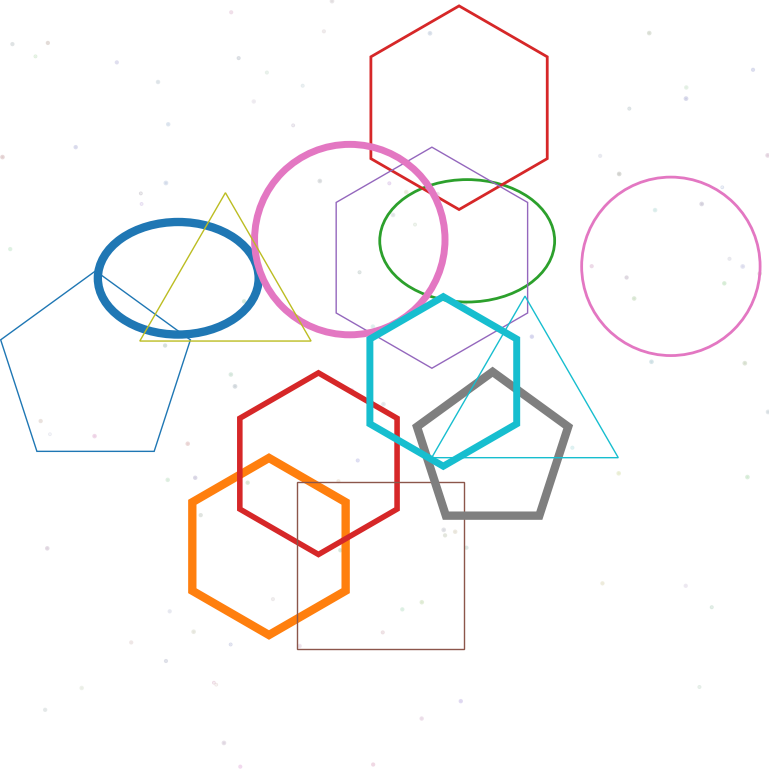[{"shape": "oval", "thickness": 3, "radius": 0.52, "center": [0.231, 0.639]}, {"shape": "pentagon", "thickness": 0.5, "radius": 0.65, "center": [0.124, 0.519]}, {"shape": "hexagon", "thickness": 3, "radius": 0.57, "center": [0.349, 0.29]}, {"shape": "oval", "thickness": 1, "radius": 0.57, "center": [0.607, 0.687]}, {"shape": "hexagon", "thickness": 1, "radius": 0.66, "center": [0.596, 0.86]}, {"shape": "hexagon", "thickness": 2, "radius": 0.59, "center": [0.414, 0.398]}, {"shape": "hexagon", "thickness": 0.5, "radius": 0.72, "center": [0.561, 0.665]}, {"shape": "square", "thickness": 0.5, "radius": 0.54, "center": [0.494, 0.265]}, {"shape": "circle", "thickness": 2.5, "radius": 0.62, "center": [0.454, 0.689]}, {"shape": "circle", "thickness": 1, "radius": 0.58, "center": [0.871, 0.654]}, {"shape": "pentagon", "thickness": 3, "radius": 0.52, "center": [0.64, 0.414]}, {"shape": "triangle", "thickness": 0.5, "radius": 0.64, "center": [0.293, 0.621]}, {"shape": "triangle", "thickness": 0.5, "radius": 0.7, "center": [0.682, 0.476]}, {"shape": "hexagon", "thickness": 2.5, "radius": 0.55, "center": [0.576, 0.505]}]